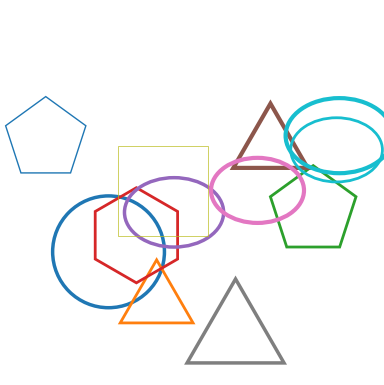[{"shape": "circle", "thickness": 2.5, "radius": 0.73, "center": [0.282, 0.346]}, {"shape": "pentagon", "thickness": 1, "radius": 0.55, "center": [0.119, 0.64]}, {"shape": "triangle", "thickness": 2, "radius": 0.55, "center": [0.407, 0.216]}, {"shape": "pentagon", "thickness": 2, "radius": 0.58, "center": [0.814, 0.453]}, {"shape": "hexagon", "thickness": 2, "radius": 0.62, "center": [0.354, 0.389]}, {"shape": "oval", "thickness": 2.5, "radius": 0.64, "center": [0.452, 0.448]}, {"shape": "triangle", "thickness": 3, "radius": 0.56, "center": [0.702, 0.62]}, {"shape": "oval", "thickness": 3, "radius": 0.6, "center": [0.669, 0.505]}, {"shape": "triangle", "thickness": 2.5, "radius": 0.73, "center": [0.612, 0.13]}, {"shape": "square", "thickness": 0.5, "radius": 0.58, "center": [0.423, 0.503]}, {"shape": "oval", "thickness": 3, "radius": 0.7, "center": [0.881, 0.648]}, {"shape": "oval", "thickness": 2, "radius": 0.6, "center": [0.874, 0.611]}]